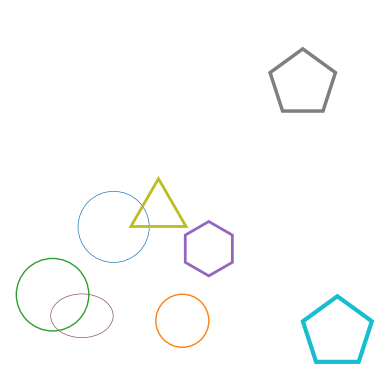[{"shape": "circle", "thickness": 0.5, "radius": 0.46, "center": [0.295, 0.411]}, {"shape": "circle", "thickness": 1, "radius": 0.34, "center": [0.474, 0.167]}, {"shape": "circle", "thickness": 1, "radius": 0.47, "center": [0.137, 0.235]}, {"shape": "hexagon", "thickness": 2, "radius": 0.35, "center": [0.542, 0.354]}, {"shape": "oval", "thickness": 0.5, "radius": 0.41, "center": [0.213, 0.18]}, {"shape": "pentagon", "thickness": 2.5, "radius": 0.45, "center": [0.786, 0.784]}, {"shape": "triangle", "thickness": 2, "radius": 0.41, "center": [0.412, 0.453]}, {"shape": "pentagon", "thickness": 3, "radius": 0.47, "center": [0.876, 0.136]}]